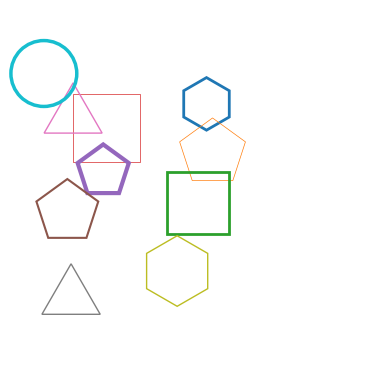[{"shape": "hexagon", "thickness": 2, "radius": 0.34, "center": [0.536, 0.73]}, {"shape": "pentagon", "thickness": 0.5, "radius": 0.45, "center": [0.552, 0.604]}, {"shape": "square", "thickness": 2, "radius": 0.41, "center": [0.515, 0.472]}, {"shape": "square", "thickness": 0.5, "radius": 0.44, "center": [0.277, 0.668]}, {"shape": "pentagon", "thickness": 3, "radius": 0.35, "center": [0.268, 0.555]}, {"shape": "pentagon", "thickness": 1.5, "radius": 0.42, "center": [0.175, 0.451]}, {"shape": "triangle", "thickness": 1, "radius": 0.43, "center": [0.19, 0.698]}, {"shape": "triangle", "thickness": 1, "radius": 0.44, "center": [0.185, 0.227]}, {"shape": "hexagon", "thickness": 1, "radius": 0.46, "center": [0.46, 0.296]}, {"shape": "circle", "thickness": 2.5, "radius": 0.43, "center": [0.114, 0.809]}]